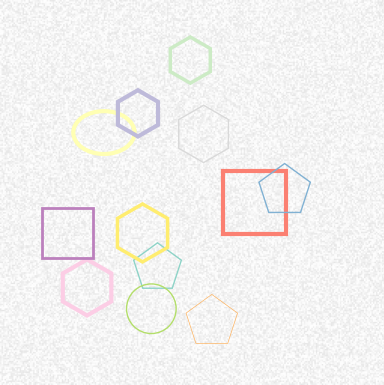[{"shape": "pentagon", "thickness": 1, "radius": 0.33, "center": [0.409, 0.304]}, {"shape": "oval", "thickness": 3, "radius": 0.4, "center": [0.27, 0.656]}, {"shape": "hexagon", "thickness": 3, "radius": 0.3, "center": [0.358, 0.706]}, {"shape": "square", "thickness": 3, "radius": 0.41, "center": [0.66, 0.474]}, {"shape": "pentagon", "thickness": 1, "radius": 0.35, "center": [0.739, 0.505]}, {"shape": "pentagon", "thickness": 0.5, "radius": 0.35, "center": [0.55, 0.165]}, {"shape": "circle", "thickness": 1, "radius": 0.32, "center": [0.393, 0.198]}, {"shape": "hexagon", "thickness": 3, "radius": 0.36, "center": [0.226, 0.253]}, {"shape": "hexagon", "thickness": 1, "radius": 0.37, "center": [0.529, 0.652]}, {"shape": "square", "thickness": 2, "radius": 0.33, "center": [0.176, 0.395]}, {"shape": "hexagon", "thickness": 2.5, "radius": 0.3, "center": [0.494, 0.844]}, {"shape": "hexagon", "thickness": 2.5, "radius": 0.38, "center": [0.37, 0.395]}]